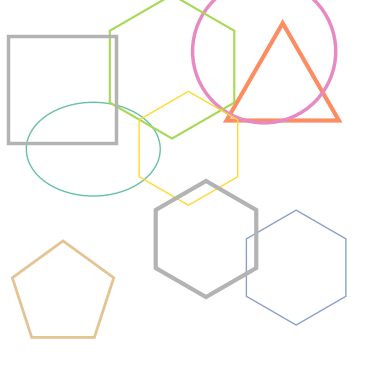[{"shape": "oval", "thickness": 1, "radius": 0.87, "center": [0.242, 0.613]}, {"shape": "triangle", "thickness": 3, "radius": 0.84, "center": [0.734, 0.771]}, {"shape": "hexagon", "thickness": 1, "radius": 0.75, "center": [0.769, 0.305]}, {"shape": "circle", "thickness": 2.5, "radius": 0.93, "center": [0.686, 0.867]}, {"shape": "hexagon", "thickness": 1.5, "radius": 0.93, "center": [0.447, 0.827]}, {"shape": "hexagon", "thickness": 1, "radius": 0.74, "center": [0.489, 0.615]}, {"shape": "pentagon", "thickness": 2, "radius": 0.69, "center": [0.164, 0.236]}, {"shape": "square", "thickness": 2.5, "radius": 0.7, "center": [0.161, 0.768]}, {"shape": "hexagon", "thickness": 3, "radius": 0.75, "center": [0.535, 0.379]}]